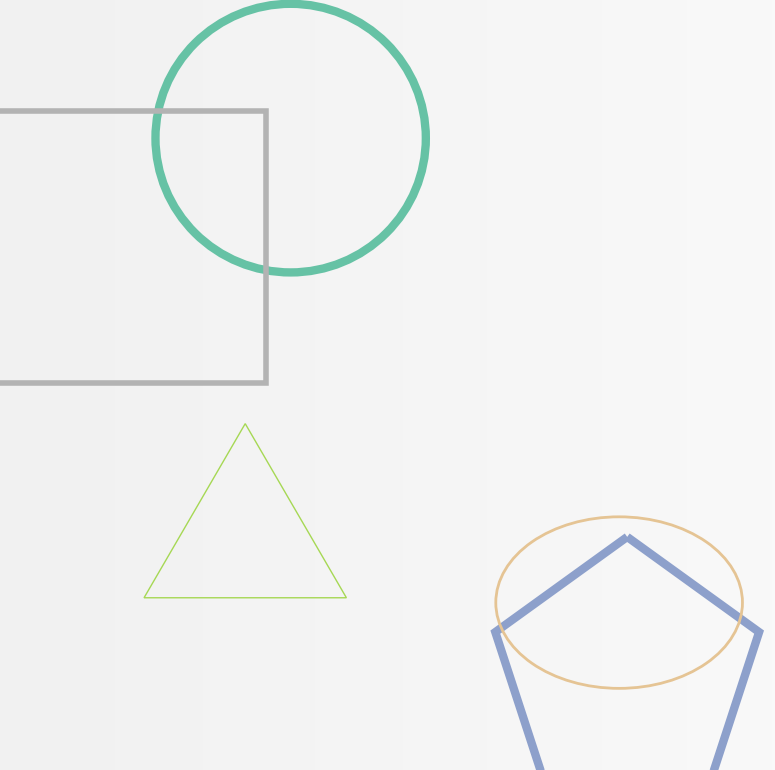[{"shape": "circle", "thickness": 3, "radius": 0.87, "center": [0.375, 0.821]}, {"shape": "pentagon", "thickness": 3, "radius": 0.89, "center": [0.809, 0.124]}, {"shape": "triangle", "thickness": 0.5, "radius": 0.75, "center": [0.316, 0.299]}, {"shape": "oval", "thickness": 1, "radius": 0.8, "center": [0.799, 0.217]}, {"shape": "square", "thickness": 2, "radius": 0.88, "center": [0.167, 0.679]}]